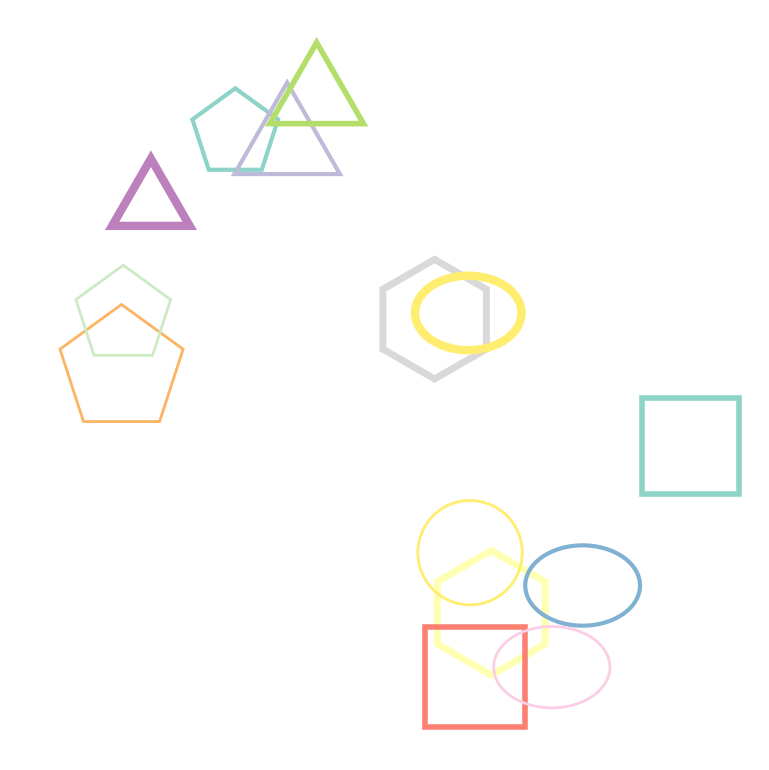[{"shape": "pentagon", "thickness": 1.5, "radius": 0.29, "center": [0.306, 0.827]}, {"shape": "square", "thickness": 2, "radius": 0.31, "center": [0.897, 0.421]}, {"shape": "hexagon", "thickness": 2.5, "radius": 0.4, "center": [0.638, 0.204]}, {"shape": "triangle", "thickness": 1.5, "radius": 0.4, "center": [0.373, 0.814]}, {"shape": "square", "thickness": 2, "radius": 0.32, "center": [0.616, 0.121]}, {"shape": "oval", "thickness": 1.5, "radius": 0.37, "center": [0.757, 0.24]}, {"shape": "pentagon", "thickness": 1, "radius": 0.42, "center": [0.158, 0.521]}, {"shape": "triangle", "thickness": 2, "radius": 0.35, "center": [0.411, 0.875]}, {"shape": "oval", "thickness": 1, "radius": 0.38, "center": [0.717, 0.134]}, {"shape": "hexagon", "thickness": 2.5, "radius": 0.39, "center": [0.564, 0.585]}, {"shape": "triangle", "thickness": 3, "radius": 0.29, "center": [0.196, 0.736]}, {"shape": "pentagon", "thickness": 1, "radius": 0.32, "center": [0.16, 0.591]}, {"shape": "circle", "thickness": 1, "radius": 0.34, "center": [0.61, 0.282]}, {"shape": "oval", "thickness": 3, "radius": 0.35, "center": [0.608, 0.594]}]